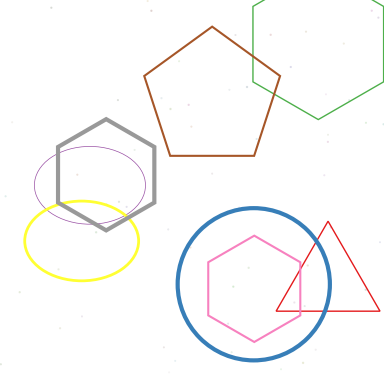[{"shape": "triangle", "thickness": 1, "radius": 0.78, "center": [0.852, 0.27]}, {"shape": "circle", "thickness": 3, "radius": 0.99, "center": [0.659, 0.262]}, {"shape": "hexagon", "thickness": 1, "radius": 0.98, "center": [0.827, 0.885]}, {"shape": "oval", "thickness": 0.5, "radius": 0.72, "center": [0.234, 0.519]}, {"shape": "oval", "thickness": 2, "radius": 0.74, "center": [0.212, 0.374]}, {"shape": "pentagon", "thickness": 1.5, "radius": 0.93, "center": [0.551, 0.745]}, {"shape": "hexagon", "thickness": 1.5, "radius": 0.69, "center": [0.66, 0.25]}, {"shape": "hexagon", "thickness": 3, "radius": 0.72, "center": [0.276, 0.546]}]